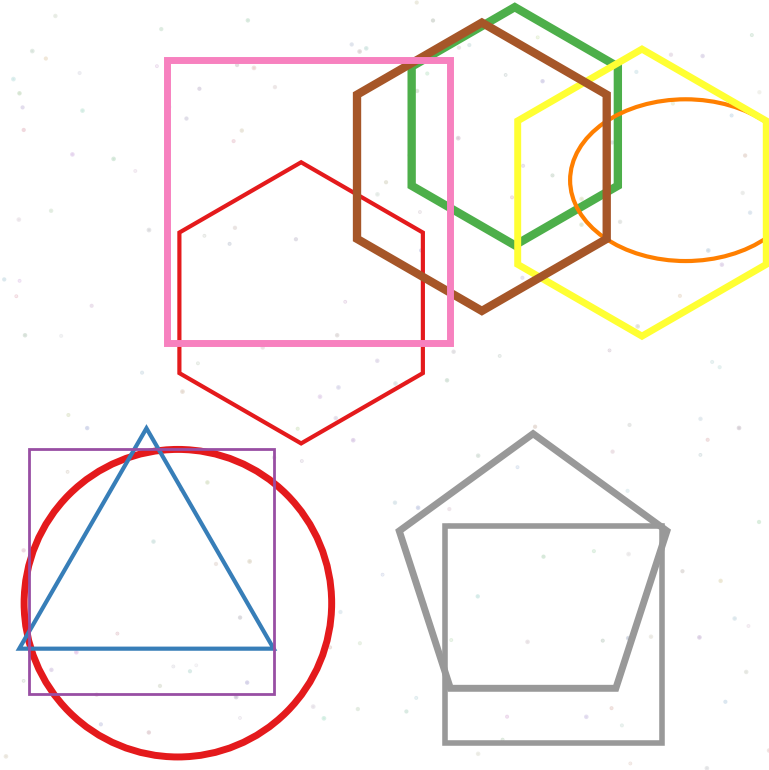[{"shape": "hexagon", "thickness": 1.5, "radius": 0.91, "center": [0.391, 0.607]}, {"shape": "circle", "thickness": 2.5, "radius": 1.0, "center": [0.231, 0.217]}, {"shape": "triangle", "thickness": 1.5, "radius": 0.95, "center": [0.19, 0.253]}, {"shape": "hexagon", "thickness": 3, "radius": 0.77, "center": [0.669, 0.836]}, {"shape": "square", "thickness": 1, "radius": 0.8, "center": [0.196, 0.258]}, {"shape": "oval", "thickness": 1.5, "radius": 0.75, "center": [0.89, 0.766]}, {"shape": "hexagon", "thickness": 2.5, "radius": 0.93, "center": [0.834, 0.75]}, {"shape": "hexagon", "thickness": 3, "radius": 0.94, "center": [0.626, 0.783]}, {"shape": "square", "thickness": 2.5, "radius": 0.92, "center": [0.401, 0.738]}, {"shape": "square", "thickness": 2, "radius": 0.7, "center": [0.718, 0.176]}, {"shape": "pentagon", "thickness": 2.5, "radius": 0.91, "center": [0.692, 0.254]}]